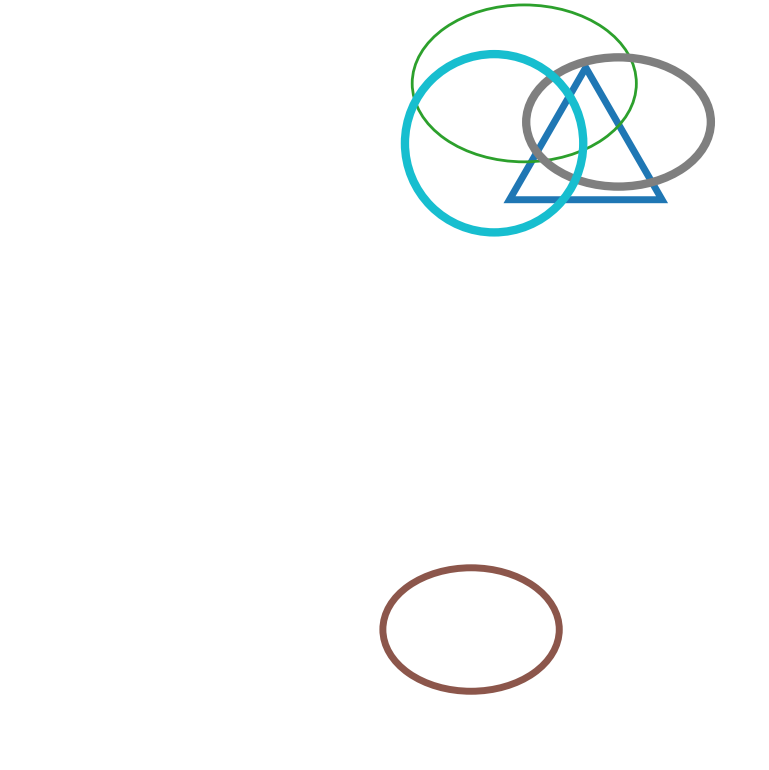[{"shape": "triangle", "thickness": 2.5, "radius": 0.57, "center": [0.761, 0.798]}, {"shape": "oval", "thickness": 1, "radius": 0.73, "center": [0.681, 0.892]}, {"shape": "oval", "thickness": 2.5, "radius": 0.57, "center": [0.612, 0.182]}, {"shape": "oval", "thickness": 3, "radius": 0.6, "center": [0.803, 0.842]}, {"shape": "circle", "thickness": 3, "radius": 0.58, "center": [0.642, 0.814]}]